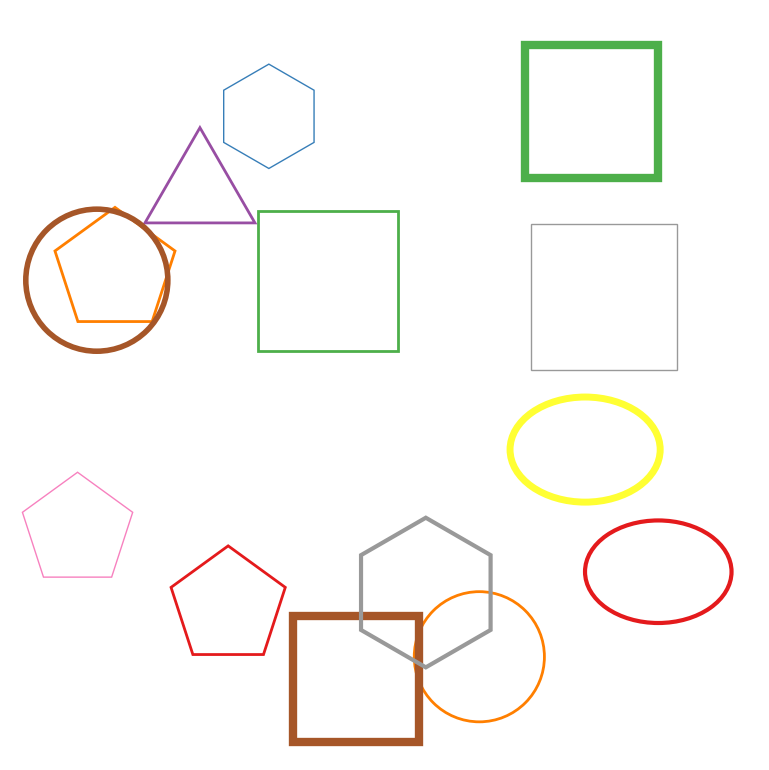[{"shape": "oval", "thickness": 1.5, "radius": 0.48, "center": [0.855, 0.258]}, {"shape": "pentagon", "thickness": 1, "radius": 0.39, "center": [0.296, 0.213]}, {"shape": "hexagon", "thickness": 0.5, "radius": 0.34, "center": [0.349, 0.849]}, {"shape": "square", "thickness": 1, "radius": 0.46, "center": [0.426, 0.635]}, {"shape": "square", "thickness": 3, "radius": 0.43, "center": [0.769, 0.855]}, {"shape": "triangle", "thickness": 1, "radius": 0.41, "center": [0.26, 0.752]}, {"shape": "pentagon", "thickness": 1, "radius": 0.41, "center": [0.149, 0.649]}, {"shape": "circle", "thickness": 1, "radius": 0.42, "center": [0.623, 0.147]}, {"shape": "oval", "thickness": 2.5, "radius": 0.49, "center": [0.76, 0.416]}, {"shape": "square", "thickness": 3, "radius": 0.41, "center": [0.463, 0.118]}, {"shape": "circle", "thickness": 2, "radius": 0.46, "center": [0.126, 0.636]}, {"shape": "pentagon", "thickness": 0.5, "radius": 0.38, "center": [0.101, 0.311]}, {"shape": "hexagon", "thickness": 1.5, "radius": 0.49, "center": [0.553, 0.23]}, {"shape": "square", "thickness": 0.5, "radius": 0.47, "center": [0.784, 0.614]}]